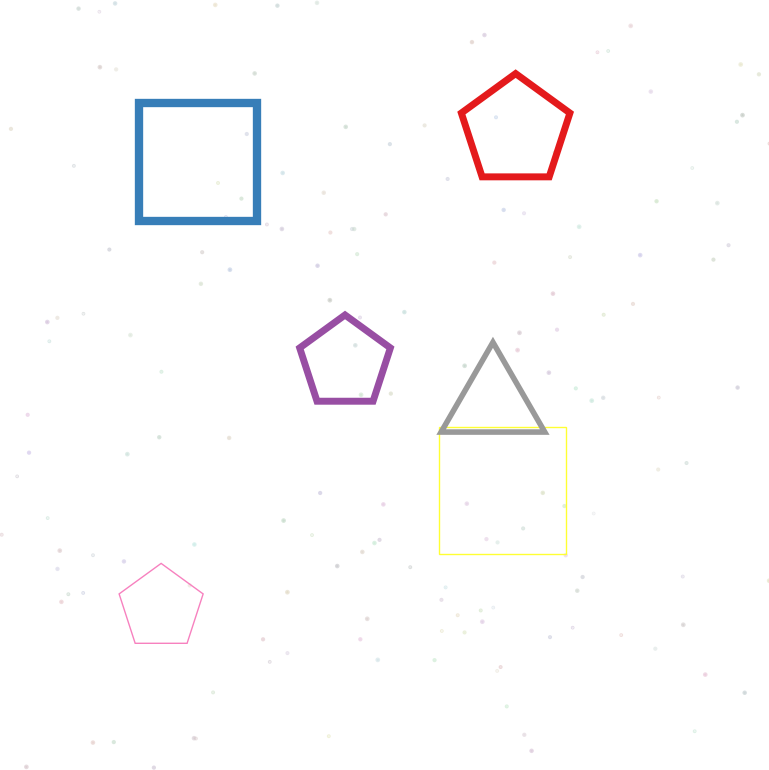[{"shape": "pentagon", "thickness": 2.5, "radius": 0.37, "center": [0.67, 0.83]}, {"shape": "square", "thickness": 3, "radius": 0.38, "center": [0.257, 0.79]}, {"shape": "pentagon", "thickness": 2.5, "radius": 0.31, "center": [0.448, 0.529]}, {"shape": "square", "thickness": 0.5, "radius": 0.41, "center": [0.653, 0.363]}, {"shape": "pentagon", "thickness": 0.5, "radius": 0.29, "center": [0.209, 0.211]}, {"shape": "triangle", "thickness": 2, "radius": 0.39, "center": [0.64, 0.478]}]